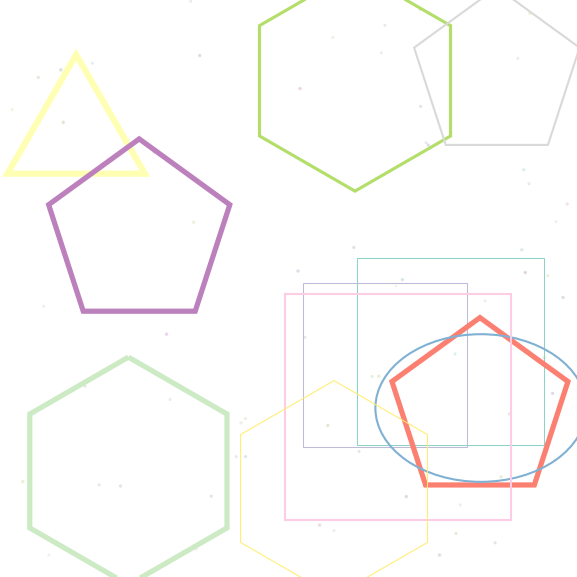[{"shape": "square", "thickness": 0.5, "radius": 0.81, "center": [0.78, 0.39]}, {"shape": "triangle", "thickness": 3, "radius": 0.69, "center": [0.132, 0.767]}, {"shape": "square", "thickness": 0.5, "radius": 0.71, "center": [0.667, 0.367]}, {"shape": "pentagon", "thickness": 2.5, "radius": 0.8, "center": [0.831, 0.289]}, {"shape": "oval", "thickness": 1, "radius": 0.91, "center": [0.833, 0.293]}, {"shape": "hexagon", "thickness": 1.5, "radius": 0.96, "center": [0.615, 0.859]}, {"shape": "square", "thickness": 1, "radius": 0.98, "center": [0.689, 0.294]}, {"shape": "pentagon", "thickness": 1, "radius": 0.75, "center": [0.86, 0.87]}, {"shape": "pentagon", "thickness": 2.5, "radius": 0.82, "center": [0.241, 0.594]}, {"shape": "hexagon", "thickness": 2.5, "radius": 0.99, "center": [0.222, 0.184]}, {"shape": "hexagon", "thickness": 0.5, "radius": 0.93, "center": [0.578, 0.153]}]